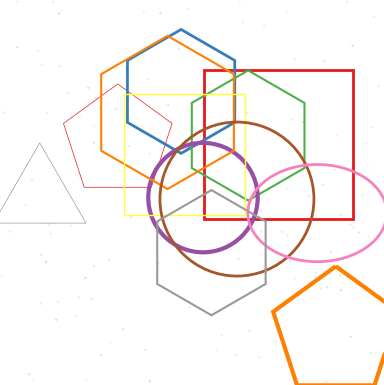[{"shape": "square", "thickness": 2, "radius": 0.97, "center": [0.724, 0.625]}, {"shape": "pentagon", "thickness": 0.5, "radius": 0.74, "center": [0.306, 0.634]}, {"shape": "hexagon", "thickness": 2, "radius": 0.8, "center": [0.47, 0.763]}, {"shape": "hexagon", "thickness": 1.5, "radius": 0.84, "center": [0.645, 0.648]}, {"shape": "circle", "thickness": 3, "radius": 0.71, "center": [0.527, 0.487]}, {"shape": "hexagon", "thickness": 1.5, "radius": 0.99, "center": [0.435, 0.708]}, {"shape": "pentagon", "thickness": 3, "radius": 0.85, "center": [0.872, 0.137]}, {"shape": "square", "thickness": 1, "radius": 0.79, "center": [0.479, 0.599]}, {"shape": "circle", "thickness": 2, "radius": 1.0, "center": [0.615, 0.483]}, {"shape": "oval", "thickness": 2, "radius": 0.9, "center": [0.824, 0.446]}, {"shape": "triangle", "thickness": 0.5, "radius": 0.69, "center": [0.103, 0.49]}, {"shape": "hexagon", "thickness": 1.5, "radius": 0.81, "center": [0.549, 0.344]}]